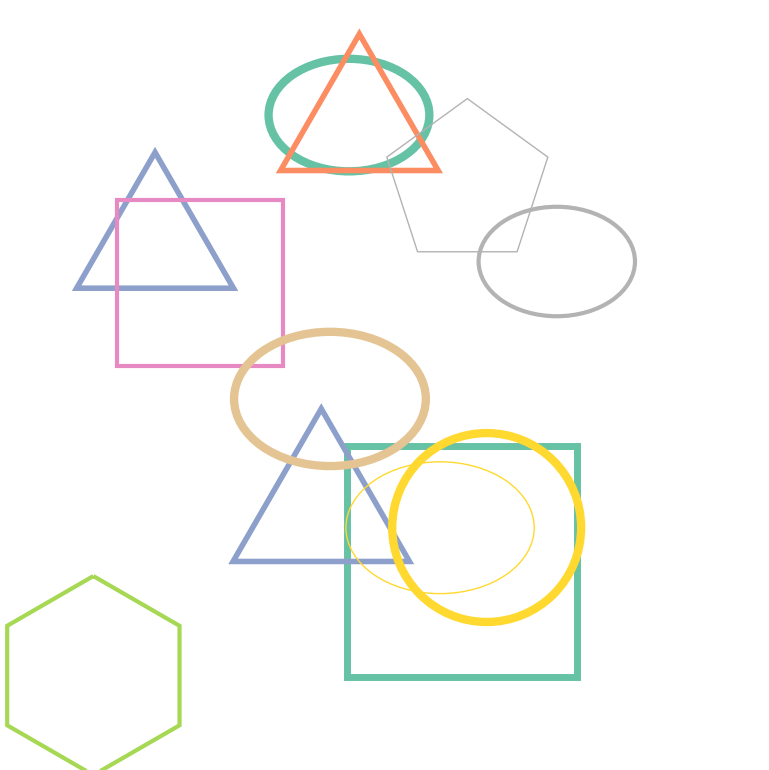[{"shape": "square", "thickness": 2.5, "radius": 0.75, "center": [0.6, 0.271]}, {"shape": "oval", "thickness": 3, "radius": 0.52, "center": [0.453, 0.851]}, {"shape": "triangle", "thickness": 2, "radius": 0.59, "center": [0.467, 0.838]}, {"shape": "triangle", "thickness": 2, "radius": 0.59, "center": [0.201, 0.685]}, {"shape": "triangle", "thickness": 2, "radius": 0.66, "center": [0.417, 0.337]}, {"shape": "square", "thickness": 1.5, "radius": 0.54, "center": [0.26, 0.633]}, {"shape": "hexagon", "thickness": 1.5, "radius": 0.65, "center": [0.121, 0.123]}, {"shape": "circle", "thickness": 3, "radius": 0.61, "center": [0.632, 0.315]}, {"shape": "oval", "thickness": 0.5, "radius": 0.61, "center": [0.572, 0.315]}, {"shape": "oval", "thickness": 3, "radius": 0.62, "center": [0.429, 0.482]}, {"shape": "oval", "thickness": 1.5, "radius": 0.51, "center": [0.723, 0.66]}, {"shape": "pentagon", "thickness": 0.5, "radius": 0.55, "center": [0.607, 0.762]}]